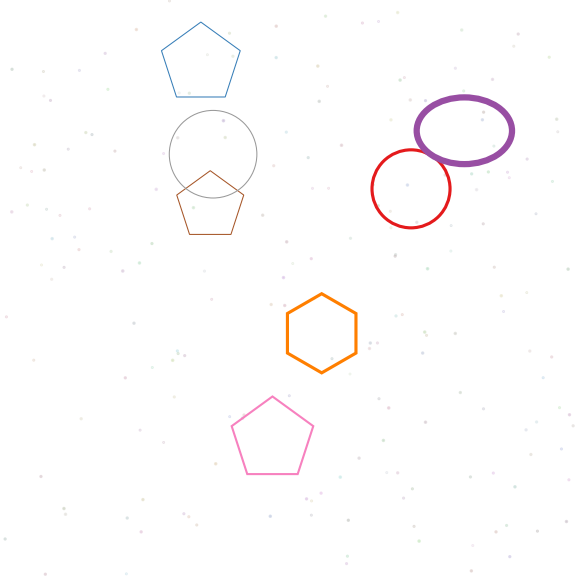[{"shape": "circle", "thickness": 1.5, "radius": 0.34, "center": [0.712, 0.672]}, {"shape": "pentagon", "thickness": 0.5, "radius": 0.36, "center": [0.348, 0.889]}, {"shape": "oval", "thickness": 3, "radius": 0.41, "center": [0.804, 0.773]}, {"shape": "hexagon", "thickness": 1.5, "radius": 0.34, "center": [0.557, 0.422]}, {"shape": "pentagon", "thickness": 0.5, "radius": 0.3, "center": [0.364, 0.643]}, {"shape": "pentagon", "thickness": 1, "radius": 0.37, "center": [0.472, 0.238]}, {"shape": "circle", "thickness": 0.5, "radius": 0.38, "center": [0.369, 0.732]}]